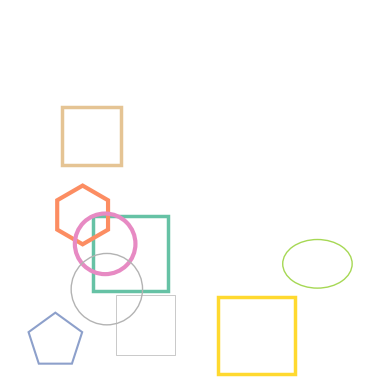[{"shape": "square", "thickness": 2.5, "radius": 0.49, "center": [0.338, 0.342]}, {"shape": "hexagon", "thickness": 3, "radius": 0.38, "center": [0.215, 0.442]}, {"shape": "pentagon", "thickness": 1.5, "radius": 0.37, "center": [0.144, 0.115]}, {"shape": "circle", "thickness": 3, "radius": 0.39, "center": [0.273, 0.367]}, {"shape": "oval", "thickness": 1, "radius": 0.45, "center": [0.825, 0.315]}, {"shape": "square", "thickness": 2.5, "radius": 0.5, "center": [0.667, 0.128]}, {"shape": "square", "thickness": 2.5, "radius": 0.38, "center": [0.238, 0.648]}, {"shape": "square", "thickness": 0.5, "radius": 0.38, "center": [0.378, 0.156]}, {"shape": "circle", "thickness": 1, "radius": 0.46, "center": [0.278, 0.249]}]